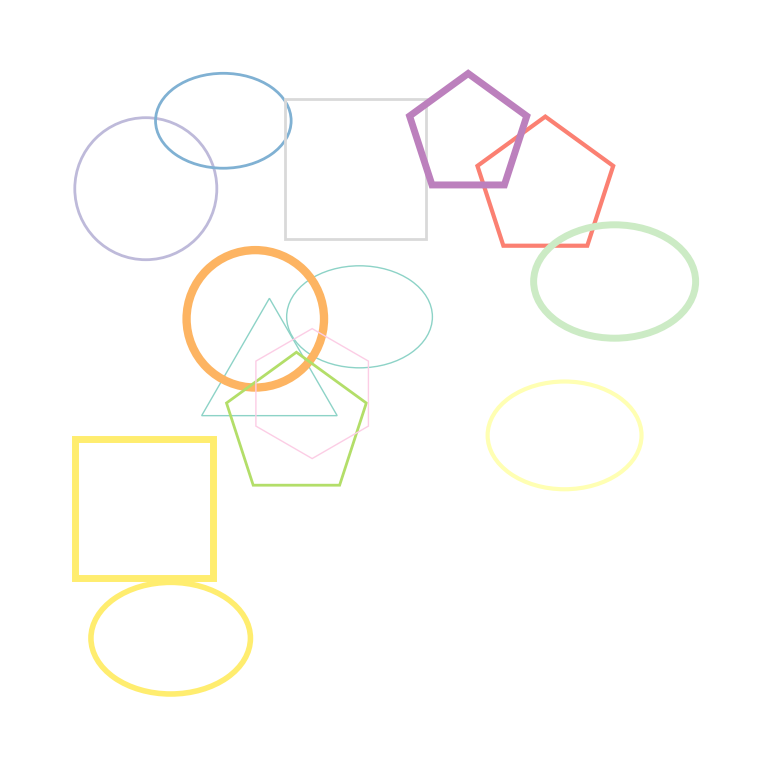[{"shape": "triangle", "thickness": 0.5, "radius": 0.51, "center": [0.35, 0.511]}, {"shape": "oval", "thickness": 0.5, "radius": 0.47, "center": [0.467, 0.589]}, {"shape": "oval", "thickness": 1.5, "radius": 0.5, "center": [0.733, 0.435]}, {"shape": "circle", "thickness": 1, "radius": 0.46, "center": [0.189, 0.755]}, {"shape": "pentagon", "thickness": 1.5, "radius": 0.46, "center": [0.708, 0.756]}, {"shape": "oval", "thickness": 1, "radius": 0.44, "center": [0.29, 0.843]}, {"shape": "circle", "thickness": 3, "radius": 0.45, "center": [0.332, 0.586]}, {"shape": "pentagon", "thickness": 1, "radius": 0.48, "center": [0.385, 0.447]}, {"shape": "hexagon", "thickness": 0.5, "radius": 0.42, "center": [0.405, 0.489]}, {"shape": "square", "thickness": 1, "radius": 0.46, "center": [0.462, 0.78]}, {"shape": "pentagon", "thickness": 2.5, "radius": 0.4, "center": [0.608, 0.825]}, {"shape": "oval", "thickness": 2.5, "radius": 0.53, "center": [0.798, 0.634]}, {"shape": "oval", "thickness": 2, "radius": 0.52, "center": [0.222, 0.171]}, {"shape": "square", "thickness": 2.5, "radius": 0.45, "center": [0.187, 0.339]}]